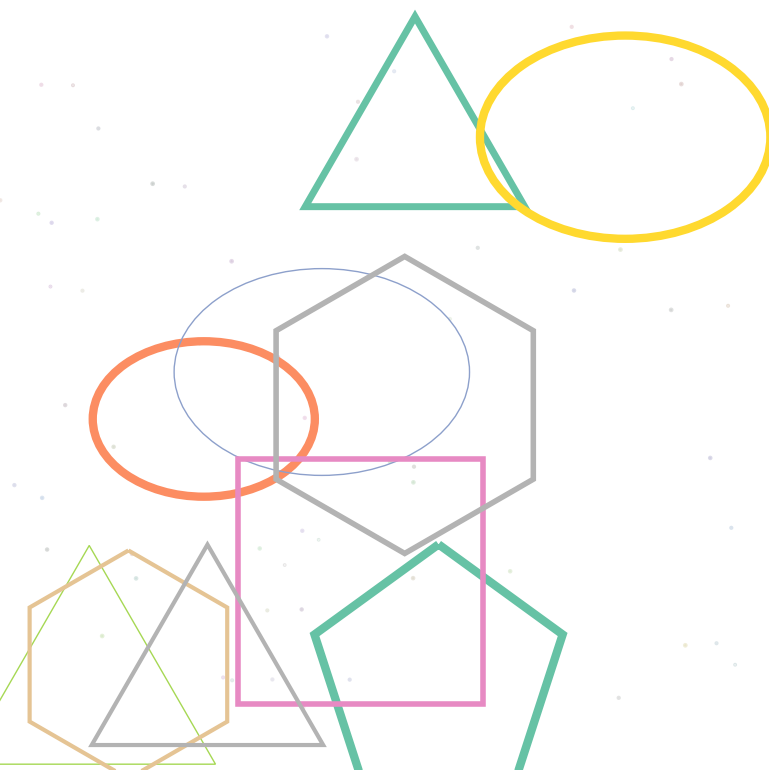[{"shape": "pentagon", "thickness": 3, "radius": 0.85, "center": [0.57, 0.124]}, {"shape": "triangle", "thickness": 2.5, "radius": 0.82, "center": [0.539, 0.814]}, {"shape": "oval", "thickness": 3, "radius": 0.72, "center": [0.265, 0.456]}, {"shape": "oval", "thickness": 0.5, "radius": 0.96, "center": [0.418, 0.517]}, {"shape": "square", "thickness": 2, "radius": 0.79, "center": [0.468, 0.245]}, {"shape": "triangle", "thickness": 0.5, "radius": 0.95, "center": [0.116, 0.102]}, {"shape": "oval", "thickness": 3, "radius": 0.94, "center": [0.812, 0.822]}, {"shape": "hexagon", "thickness": 1.5, "radius": 0.74, "center": [0.167, 0.137]}, {"shape": "hexagon", "thickness": 2, "radius": 0.96, "center": [0.526, 0.474]}, {"shape": "triangle", "thickness": 1.5, "radius": 0.87, "center": [0.269, 0.119]}]